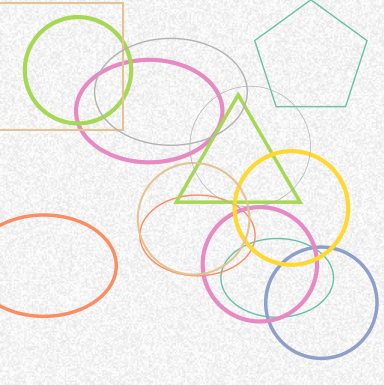[{"shape": "pentagon", "thickness": 1, "radius": 0.77, "center": [0.807, 0.847]}, {"shape": "oval", "thickness": 1, "radius": 0.73, "center": [0.72, 0.278]}, {"shape": "oval", "thickness": 1, "radius": 0.75, "center": [0.513, 0.389]}, {"shape": "oval", "thickness": 2.5, "radius": 0.94, "center": [0.114, 0.31]}, {"shape": "circle", "thickness": 2.5, "radius": 0.72, "center": [0.835, 0.214]}, {"shape": "oval", "thickness": 3, "radius": 0.95, "center": [0.388, 0.711]}, {"shape": "circle", "thickness": 3, "radius": 0.74, "center": [0.675, 0.314]}, {"shape": "triangle", "thickness": 2.5, "radius": 0.93, "center": [0.619, 0.568]}, {"shape": "circle", "thickness": 3, "radius": 0.69, "center": [0.203, 0.818]}, {"shape": "circle", "thickness": 3, "radius": 0.74, "center": [0.757, 0.46]}, {"shape": "square", "thickness": 1.5, "radius": 0.83, "center": [0.154, 0.828]}, {"shape": "circle", "thickness": 1.5, "radius": 0.72, "center": [0.503, 0.432]}, {"shape": "circle", "thickness": 0.5, "radius": 0.78, "center": [0.65, 0.619]}, {"shape": "oval", "thickness": 1, "radius": 0.99, "center": [0.444, 0.761]}]